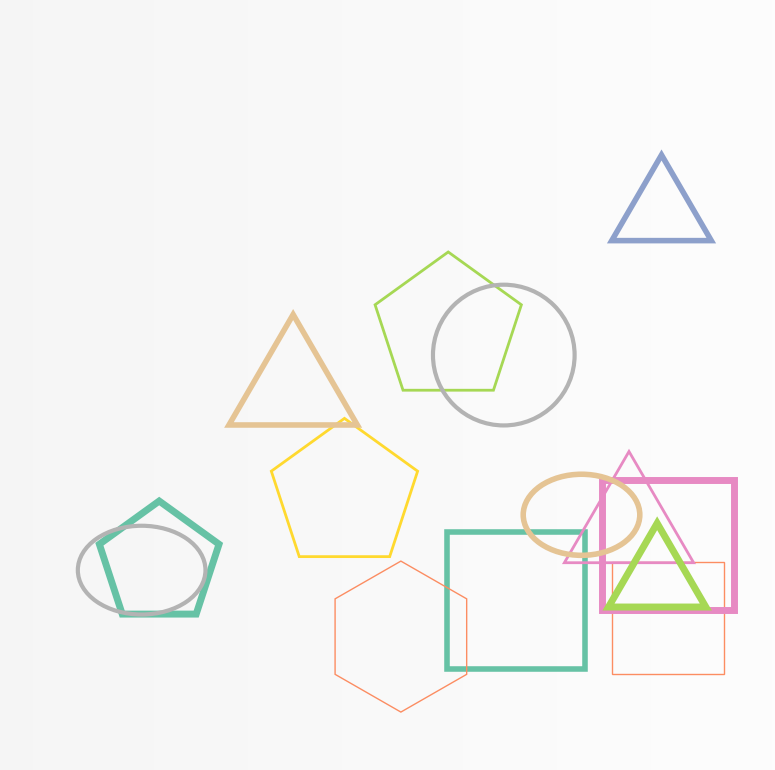[{"shape": "square", "thickness": 2, "radius": 0.44, "center": [0.666, 0.22]}, {"shape": "pentagon", "thickness": 2.5, "radius": 0.41, "center": [0.205, 0.268]}, {"shape": "hexagon", "thickness": 0.5, "radius": 0.49, "center": [0.517, 0.173]}, {"shape": "square", "thickness": 0.5, "radius": 0.36, "center": [0.862, 0.197]}, {"shape": "triangle", "thickness": 2, "radius": 0.37, "center": [0.854, 0.725]}, {"shape": "square", "thickness": 2.5, "radius": 0.42, "center": [0.862, 0.292]}, {"shape": "triangle", "thickness": 1, "radius": 0.48, "center": [0.812, 0.317]}, {"shape": "triangle", "thickness": 2.5, "radius": 0.36, "center": [0.848, 0.248]}, {"shape": "pentagon", "thickness": 1, "radius": 0.5, "center": [0.578, 0.574]}, {"shape": "pentagon", "thickness": 1, "radius": 0.5, "center": [0.444, 0.357]}, {"shape": "triangle", "thickness": 2, "radius": 0.48, "center": [0.378, 0.496]}, {"shape": "oval", "thickness": 2, "radius": 0.38, "center": [0.75, 0.331]}, {"shape": "circle", "thickness": 1.5, "radius": 0.46, "center": [0.65, 0.539]}, {"shape": "oval", "thickness": 1.5, "radius": 0.41, "center": [0.183, 0.26]}]